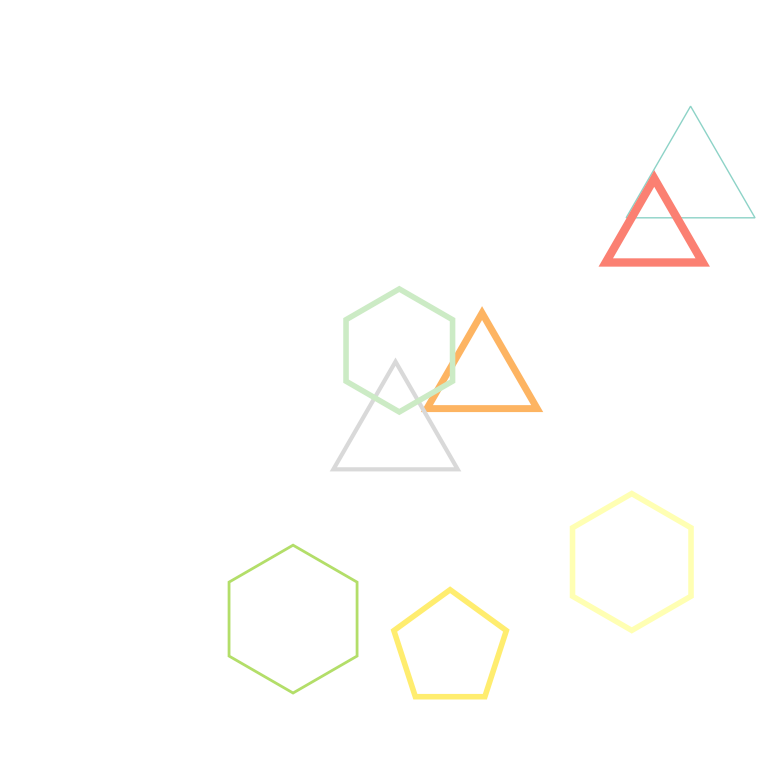[{"shape": "triangle", "thickness": 0.5, "radius": 0.48, "center": [0.897, 0.765]}, {"shape": "hexagon", "thickness": 2, "radius": 0.44, "center": [0.82, 0.27]}, {"shape": "triangle", "thickness": 3, "radius": 0.36, "center": [0.85, 0.695]}, {"shape": "triangle", "thickness": 2.5, "radius": 0.41, "center": [0.626, 0.511]}, {"shape": "hexagon", "thickness": 1, "radius": 0.48, "center": [0.381, 0.196]}, {"shape": "triangle", "thickness": 1.5, "radius": 0.47, "center": [0.514, 0.437]}, {"shape": "hexagon", "thickness": 2, "radius": 0.4, "center": [0.519, 0.545]}, {"shape": "pentagon", "thickness": 2, "radius": 0.38, "center": [0.585, 0.157]}]